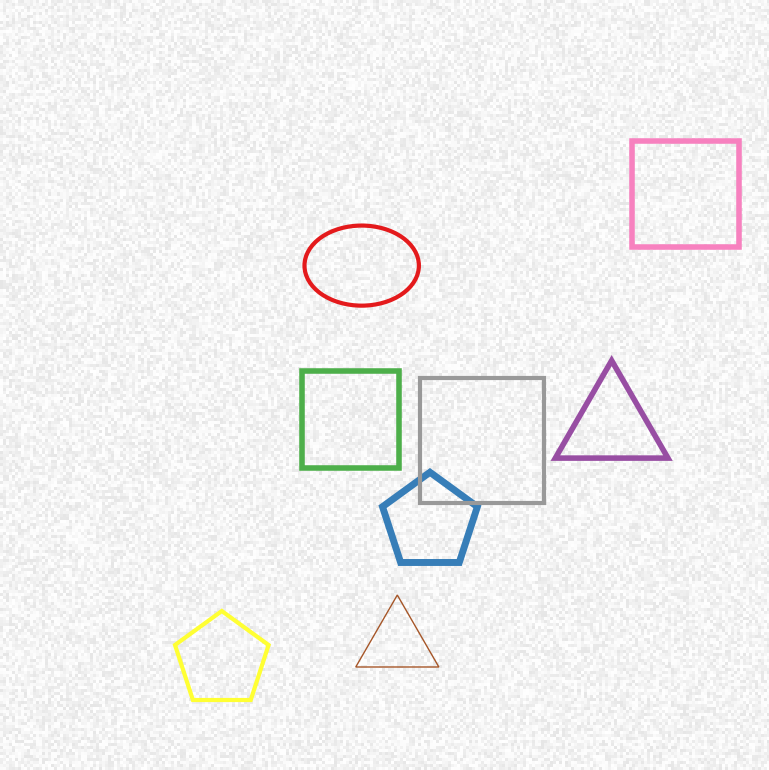[{"shape": "oval", "thickness": 1.5, "radius": 0.37, "center": [0.47, 0.655]}, {"shape": "pentagon", "thickness": 2.5, "radius": 0.32, "center": [0.558, 0.322]}, {"shape": "square", "thickness": 2, "radius": 0.32, "center": [0.455, 0.455]}, {"shape": "triangle", "thickness": 2, "radius": 0.42, "center": [0.794, 0.447]}, {"shape": "pentagon", "thickness": 1.5, "radius": 0.32, "center": [0.288, 0.143]}, {"shape": "triangle", "thickness": 0.5, "radius": 0.31, "center": [0.516, 0.165]}, {"shape": "square", "thickness": 2, "radius": 0.34, "center": [0.89, 0.748]}, {"shape": "square", "thickness": 1.5, "radius": 0.41, "center": [0.626, 0.428]}]